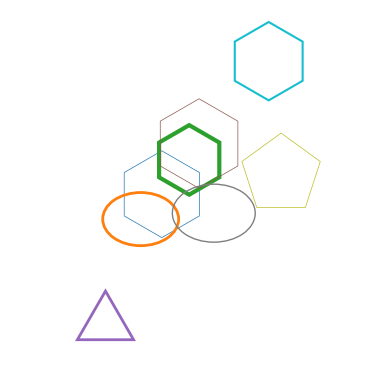[{"shape": "hexagon", "thickness": 0.5, "radius": 0.56, "center": [0.42, 0.496]}, {"shape": "oval", "thickness": 2, "radius": 0.49, "center": [0.365, 0.431]}, {"shape": "hexagon", "thickness": 3, "radius": 0.45, "center": [0.491, 0.585]}, {"shape": "triangle", "thickness": 2, "radius": 0.42, "center": [0.274, 0.16]}, {"shape": "hexagon", "thickness": 0.5, "radius": 0.58, "center": [0.517, 0.627]}, {"shape": "oval", "thickness": 1, "radius": 0.54, "center": [0.555, 0.446]}, {"shape": "pentagon", "thickness": 0.5, "radius": 0.54, "center": [0.73, 0.547]}, {"shape": "hexagon", "thickness": 1.5, "radius": 0.51, "center": [0.698, 0.841]}]